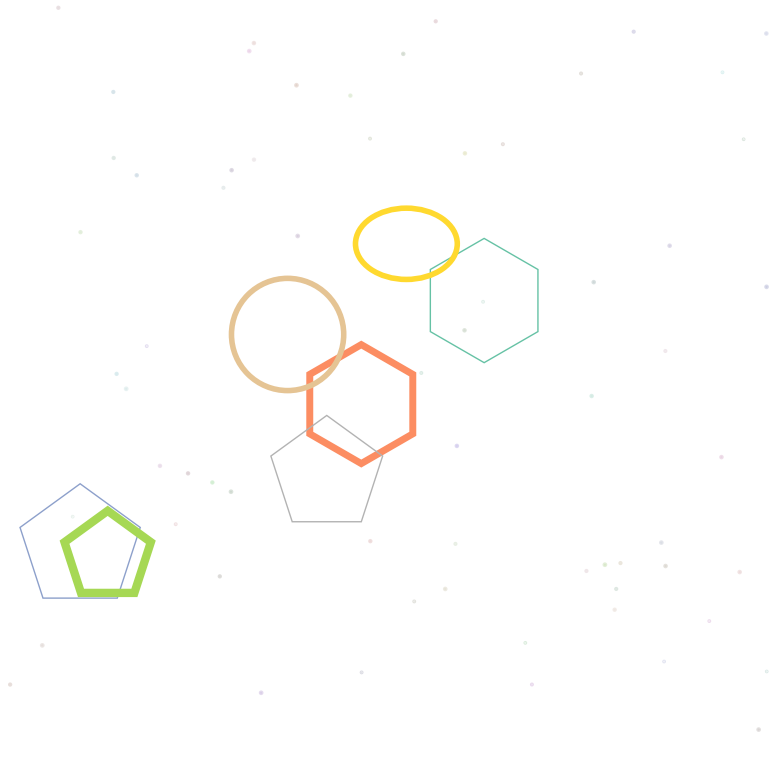[{"shape": "hexagon", "thickness": 0.5, "radius": 0.4, "center": [0.629, 0.61]}, {"shape": "hexagon", "thickness": 2.5, "radius": 0.39, "center": [0.469, 0.475]}, {"shape": "pentagon", "thickness": 0.5, "radius": 0.41, "center": [0.104, 0.29]}, {"shape": "pentagon", "thickness": 3, "radius": 0.29, "center": [0.14, 0.278]}, {"shape": "oval", "thickness": 2, "radius": 0.33, "center": [0.528, 0.683]}, {"shape": "circle", "thickness": 2, "radius": 0.36, "center": [0.373, 0.566]}, {"shape": "pentagon", "thickness": 0.5, "radius": 0.38, "center": [0.424, 0.384]}]